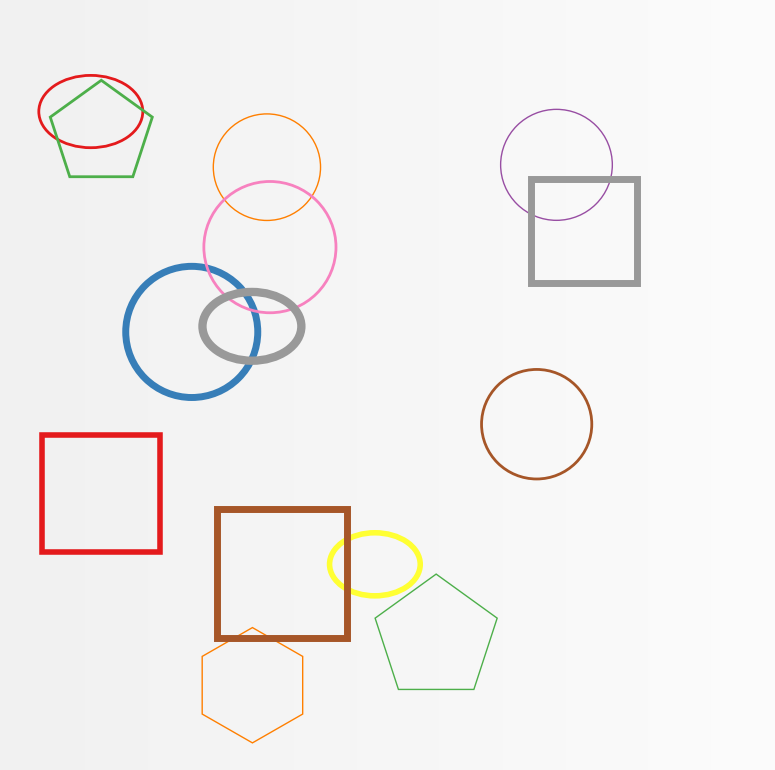[{"shape": "square", "thickness": 2, "radius": 0.38, "center": [0.13, 0.359]}, {"shape": "oval", "thickness": 1, "radius": 0.34, "center": [0.117, 0.855]}, {"shape": "circle", "thickness": 2.5, "radius": 0.43, "center": [0.247, 0.569]}, {"shape": "pentagon", "thickness": 0.5, "radius": 0.41, "center": [0.563, 0.172]}, {"shape": "pentagon", "thickness": 1, "radius": 0.35, "center": [0.131, 0.826]}, {"shape": "circle", "thickness": 0.5, "radius": 0.36, "center": [0.718, 0.786]}, {"shape": "circle", "thickness": 0.5, "radius": 0.35, "center": [0.344, 0.783]}, {"shape": "hexagon", "thickness": 0.5, "radius": 0.37, "center": [0.326, 0.11]}, {"shape": "oval", "thickness": 2, "radius": 0.29, "center": [0.484, 0.267]}, {"shape": "square", "thickness": 2.5, "radius": 0.42, "center": [0.364, 0.255]}, {"shape": "circle", "thickness": 1, "radius": 0.36, "center": [0.692, 0.449]}, {"shape": "circle", "thickness": 1, "radius": 0.43, "center": [0.348, 0.679]}, {"shape": "square", "thickness": 2.5, "radius": 0.34, "center": [0.753, 0.7]}, {"shape": "oval", "thickness": 3, "radius": 0.32, "center": [0.325, 0.576]}]